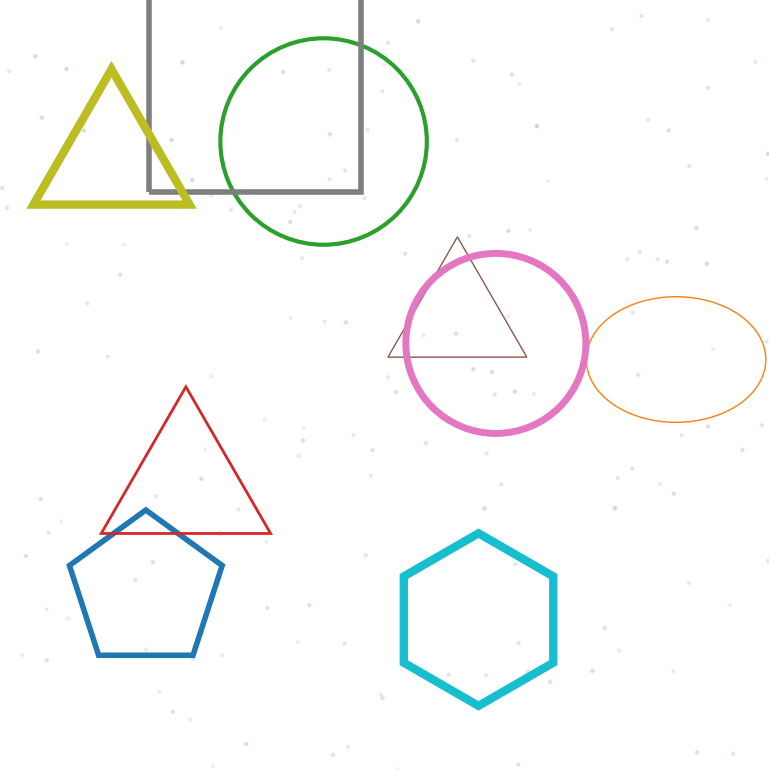[{"shape": "pentagon", "thickness": 2, "radius": 0.52, "center": [0.189, 0.233]}, {"shape": "oval", "thickness": 0.5, "radius": 0.58, "center": [0.878, 0.533]}, {"shape": "circle", "thickness": 1.5, "radius": 0.67, "center": [0.42, 0.816]}, {"shape": "triangle", "thickness": 1, "radius": 0.64, "center": [0.241, 0.371]}, {"shape": "triangle", "thickness": 0.5, "radius": 0.52, "center": [0.594, 0.588]}, {"shape": "circle", "thickness": 2.5, "radius": 0.58, "center": [0.644, 0.554]}, {"shape": "square", "thickness": 2, "radius": 0.69, "center": [0.331, 0.888]}, {"shape": "triangle", "thickness": 3, "radius": 0.59, "center": [0.145, 0.793]}, {"shape": "hexagon", "thickness": 3, "radius": 0.56, "center": [0.621, 0.195]}]